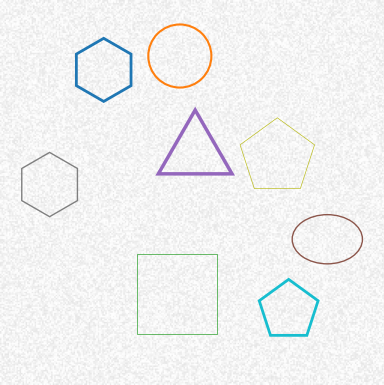[{"shape": "hexagon", "thickness": 2, "radius": 0.41, "center": [0.269, 0.818]}, {"shape": "circle", "thickness": 1.5, "radius": 0.41, "center": [0.467, 0.855]}, {"shape": "square", "thickness": 0.5, "radius": 0.52, "center": [0.46, 0.236]}, {"shape": "triangle", "thickness": 2.5, "radius": 0.55, "center": [0.507, 0.604]}, {"shape": "oval", "thickness": 1, "radius": 0.46, "center": [0.85, 0.379]}, {"shape": "hexagon", "thickness": 1, "radius": 0.42, "center": [0.129, 0.521]}, {"shape": "pentagon", "thickness": 0.5, "radius": 0.51, "center": [0.72, 0.592]}, {"shape": "pentagon", "thickness": 2, "radius": 0.4, "center": [0.75, 0.194]}]